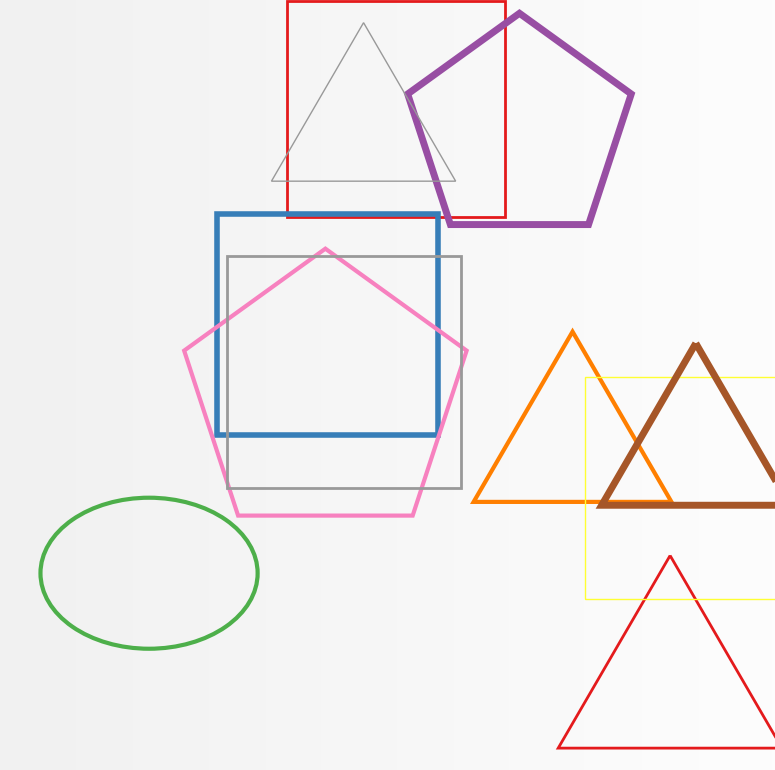[{"shape": "square", "thickness": 1, "radius": 0.7, "center": [0.511, 0.858]}, {"shape": "triangle", "thickness": 1, "radius": 0.83, "center": [0.865, 0.112]}, {"shape": "square", "thickness": 2, "radius": 0.71, "center": [0.422, 0.579]}, {"shape": "oval", "thickness": 1.5, "radius": 0.7, "center": [0.192, 0.256]}, {"shape": "pentagon", "thickness": 2.5, "radius": 0.76, "center": [0.67, 0.831]}, {"shape": "triangle", "thickness": 1.5, "radius": 0.74, "center": [0.739, 0.422]}, {"shape": "square", "thickness": 0.5, "radius": 0.72, "center": [0.898, 0.366]}, {"shape": "triangle", "thickness": 2.5, "radius": 0.7, "center": [0.898, 0.414]}, {"shape": "pentagon", "thickness": 1.5, "radius": 0.96, "center": [0.42, 0.485]}, {"shape": "square", "thickness": 1, "radius": 0.75, "center": [0.444, 0.517]}, {"shape": "triangle", "thickness": 0.5, "radius": 0.69, "center": [0.469, 0.833]}]